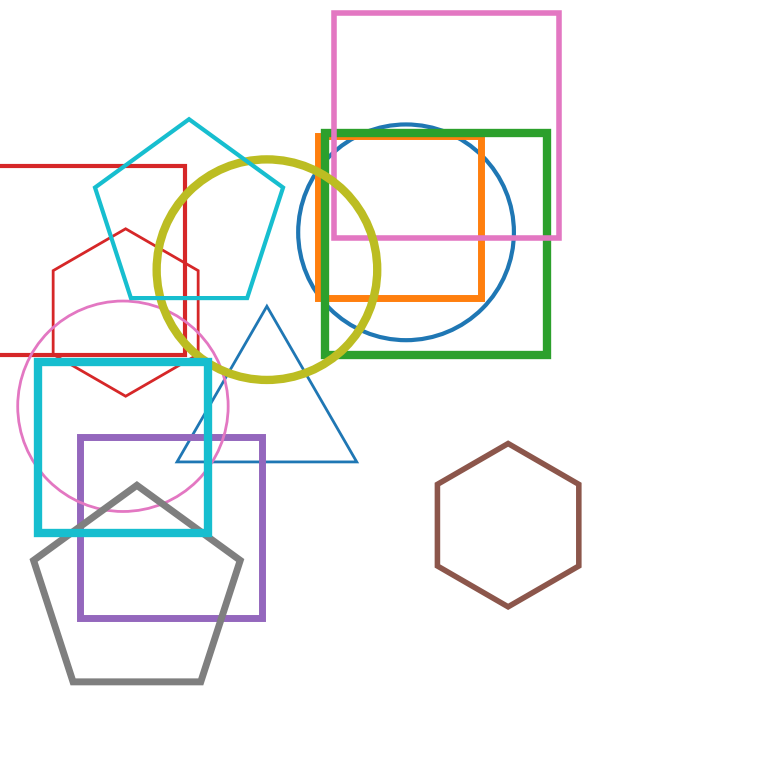[{"shape": "triangle", "thickness": 1, "radius": 0.67, "center": [0.347, 0.467]}, {"shape": "circle", "thickness": 1.5, "radius": 0.7, "center": [0.527, 0.698]}, {"shape": "square", "thickness": 2.5, "radius": 0.53, "center": [0.519, 0.718]}, {"shape": "square", "thickness": 3, "radius": 0.72, "center": [0.566, 0.683]}, {"shape": "square", "thickness": 1.5, "radius": 0.61, "center": [0.117, 0.662]}, {"shape": "hexagon", "thickness": 1, "radius": 0.54, "center": [0.163, 0.594]}, {"shape": "square", "thickness": 2.5, "radius": 0.59, "center": [0.222, 0.315]}, {"shape": "hexagon", "thickness": 2, "radius": 0.53, "center": [0.66, 0.318]}, {"shape": "circle", "thickness": 1, "radius": 0.68, "center": [0.16, 0.472]}, {"shape": "square", "thickness": 2, "radius": 0.73, "center": [0.58, 0.837]}, {"shape": "pentagon", "thickness": 2.5, "radius": 0.71, "center": [0.178, 0.229]}, {"shape": "circle", "thickness": 3, "radius": 0.72, "center": [0.347, 0.65]}, {"shape": "pentagon", "thickness": 1.5, "radius": 0.64, "center": [0.245, 0.717]}, {"shape": "square", "thickness": 3, "radius": 0.55, "center": [0.16, 0.419]}]